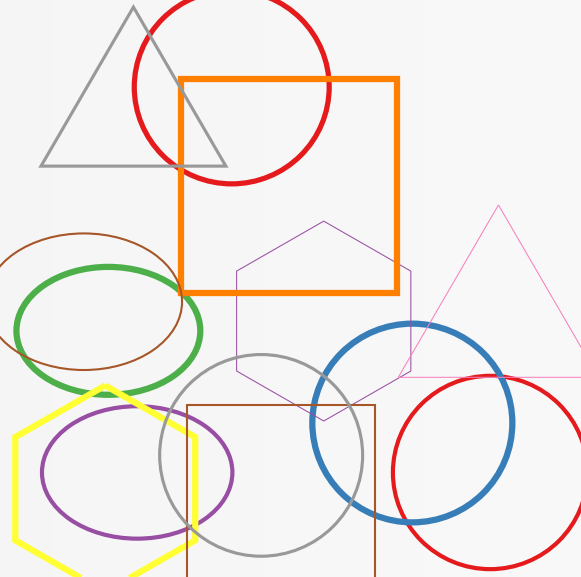[{"shape": "circle", "thickness": 2, "radius": 0.84, "center": [0.843, 0.181]}, {"shape": "circle", "thickness": 2.5, "radius": 0.84, "center": [0.399, 0.848]}, {"shape": "circle", "thickness": 3, "radius": 0.86, "center": [0.709, 0.267]}, {"shape": "oval", "thickness": 3, "radius": 0.79, "center": [0.186, 0.426]}, {"shape": "oval", "thickness": 2, "radius": 0.82, "center": [0.236, 0.181]}, {"shape": "hexagon", "thickness": 0.5, "radius": 0.87, "center": [0.557, 0.443]}, {"shape": "square", "thickness": 3, "radius": 0.93, "center": [0.497, 0.678]}, {"shape": "hexagon", "thickness": 3, "radius": 0.89, "center": [0.181, 0.153]}, {"shape": "oval", "thickness": 1, "radius": 0.84, "center": [0.144, 0.477]}, {"shape": "square", "thickness": 1, "radius": 0.81, "center": [0.484, 0.136]}, {"shape": "triangle", "thickness": 0.5, "radius": 0.99, "center": [0.858, 0.445]}, {"shape": "triangle", "thickness": 1.5, "radius": 0.92, "center": [0.23, 0.803]}, {"shape": "circle", "thickness": 1.5, "radius": 0.87, "center": [0.449, 0.211]}]